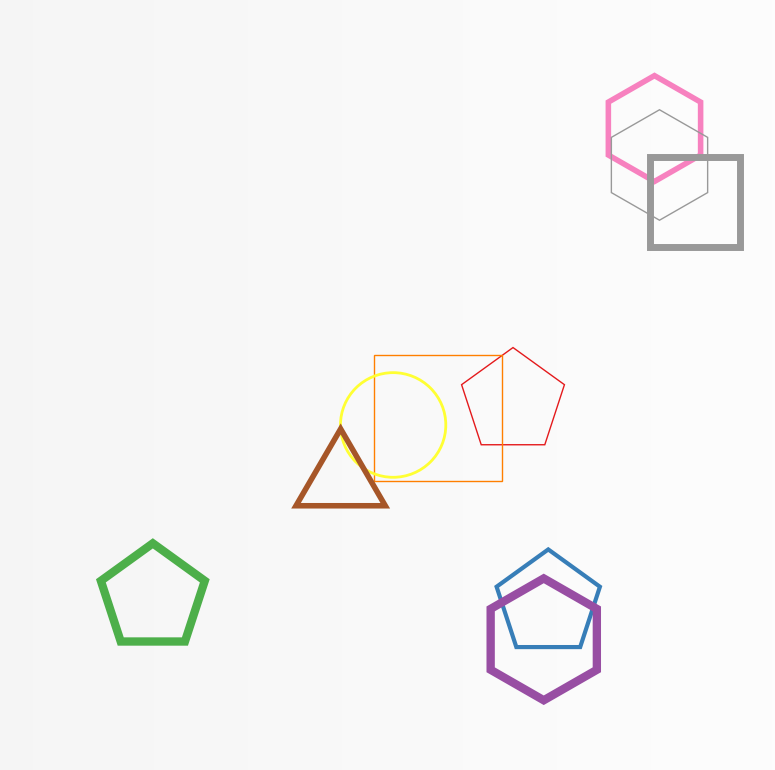[{"shape": "pentagon", "thickness": 0.5, "radius": 0.35, "center": [0.662, 0.479]}, {"shape": "pentagon", "thickness": 1.5, "radius": 0.35, "center": [0.707, 0.216]}, {"shape": "pentagon", "thickness": 3, "radius": 0.35, "center": [0.197, 0.224]}, {"shape": "hexagon", "thickness": 3, "radius": 0.4, "center": [0.702, 0.17]}, {"shape": "square", "thickness": 0.5, "radius": 0.41, "center": [0.565, 0.457]}, {"shape": "circle", "thickness": 1, "radius": 0.34, "center": [0.507, 0.448]}, {"shape": "triangle", "thickness": 2, "radius": 0.33, "center": [0.44, 0.376]}, {"shape": "hexagon", "thickness": 2, "radius": 0.34, "center": [0.844, 0.833]}, {"shape": "hexagon", "thickness": 0.5, "radius": 0.36, "center": [0.851, 0.786]}, {"shape": "square", "thickness": 2.5, "radius": 0.29, "center": [0.897, 0.738]}]